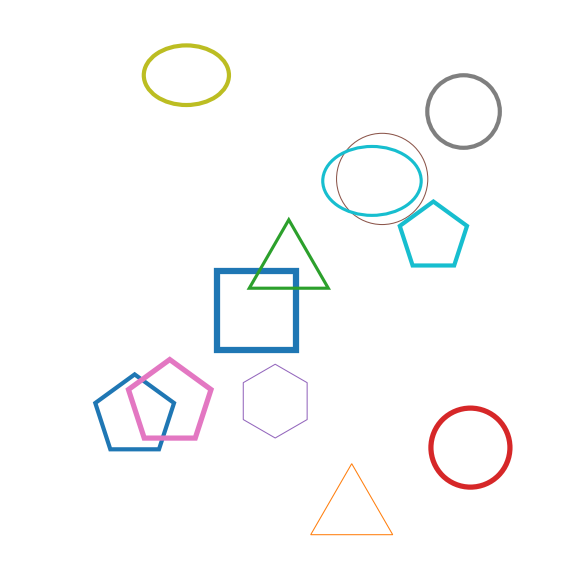[{"shape": "square", "thickness": 3, "radius": 0.34, "center": [0.444, 0.462]}, {"shape": "pentagon", "thickness": 2, "radius": 0.36, "center": [0.233, 0.279]}, {"shape": "triangle", "thickness": 0.5, "radius": 0.41, "center": [0.609, 0.114]}, {"shape": "triangle", "thickness": 1.5, "radius": 0.39, "center": [0.5, 0.54]}, {"shape": "circle", "thickness": 2.5, "radius": 0.34, "center": [0.815, 0.224]}, {"shape": "hexagon", "thickness": 0.5, "radius": 0.32, "center": [0.477, 0.305]}, {"shape": "circle", "thickness": 0.5, "radius": 0.39, "center": [0.662, 0.689]}, {"shape": "pentagon", "thickness": 2.5, "radius": 0.38, "center": [0.294, 0.301]}, {"shape": "circle", "thickness": 2, "radius": 0.31, "center": [0.803, 0.806]}, {"shape": "oval", "thickness": 2, "radius": 0.37, "center": [0.323, 0.869]}, {"shape": "pentagon", "thickness": 2, "radius": 0.31, "center": [0.75, 0.589]}, {"shape": "oval", "thickness": 1.5, "radius": 0.43, "center": [0.644, 0.686]}]